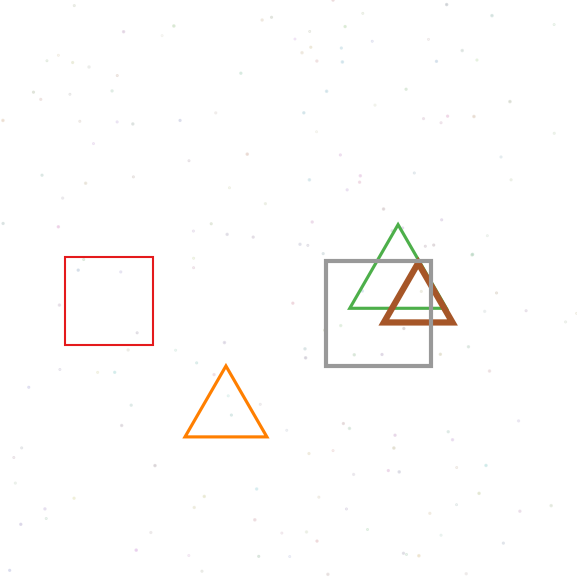[{"shape": "square", "thickness": 1, "radius": 0.38, "center": [0.189, 0.477]}, {"shape": "triangle", "thickness": 1.5, "radius": 0.48, "center": [0.689, 0.514]}, {"shape": "triangle", "thickness": 1.5, "radius": 0.41, "center": [0.391, 0.284]}, {"shape": "triangle", "thickness": 3, "radius": 0.34, "center": [0.724, 0.475]}, {"shape": "square", "thickness": 2, "radius": 0.46, "center": [0.655, 0.457]}]